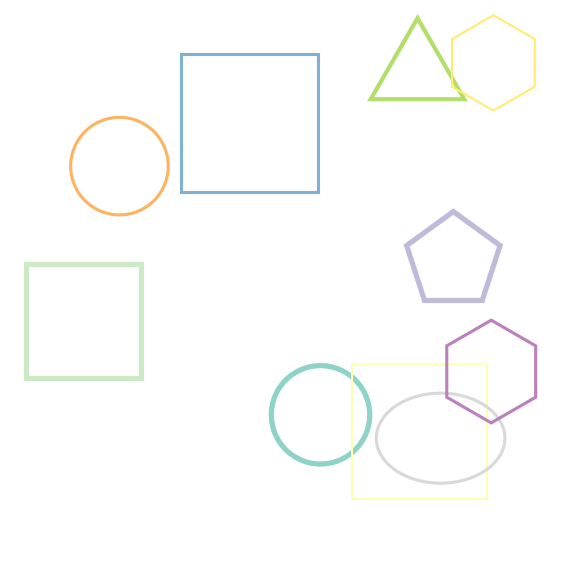[{"shape": "circle", "thickness": 2.5, "radius": 0.43, "center": [0.555, 0.281]}, {"shape": "square", "thickness": 1, "radius": 0.58, "center": [0.727, 0.253]}, {"shape": "pentagon", "thickness": 2.5, "radius": 0.43, "center": [0.785, 0.548]}, {"shape": "square", "thickness": 1.5, "radius": 0.6, "center": [0.432, 0.786]}, {"shape": "circle", "thickness": 1.5, "radius": 0.42, "center": [0.207, 0.711]}, {"shape": "triangle", "thickness": 2, "radius": 0.47, "center": [0.723, 0.874]}, {"shape": "oval", "thickness": 1.5, "radius": 0.56, "center": [0.763, 0.24]}, {"shape": "hexagon", "thickness": 1.5, "radius": 0.44, "center": [0.851, 0.356]}, {"shape": "square", "thickness": 2.5, "radius": 0.5, "center": [0.145, 0.444]}, {"shape": "hexagon", "thickness": 1, "radius": 0.41, "center": [0.854, 0.89]}]